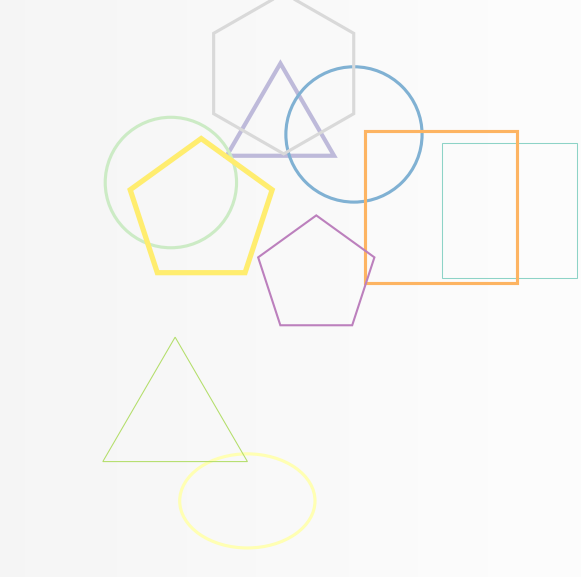[{"shape": "square", "thickness": 0.5, "radius": 0.58, "center": [0.877, 0.635]}, {"shape": "oval", "thickness": 1.5, "radius": 0.58, "center": [0.426, 0.132]}, {"shape": "triangle", "thickness": 2, "radius": 0.53, "center": [0.482, 0.783]}, {"shape": "circle", "thickness": 1.5, "radius": 0.59, "center": [0.609, 0.766]}, {"shape": "square", "thickness": 1.5, "radius": 0.66, "center": [0.759, 0.641]}, {"shape": "triangle", "thickness": 0.5, "radius": 0.72, "center": [0.301, 0.272]}, {"shape": "hexagon", "thickness": 1.5, "radius": 0.7, "center": [0.488, 0.872]}, {"shape": "pentagon", "thickness": 1, "radius": 0.53, "center": [0.544, 0.521]}, {"shape": "circle", "thickness": 1.5, "radius": 0.56, "center": [0.294, 0.683]}, {"shape": "pentagon", "thickness": 2.5, "radius": 0.64, "center": [0.346, 0.631]}]